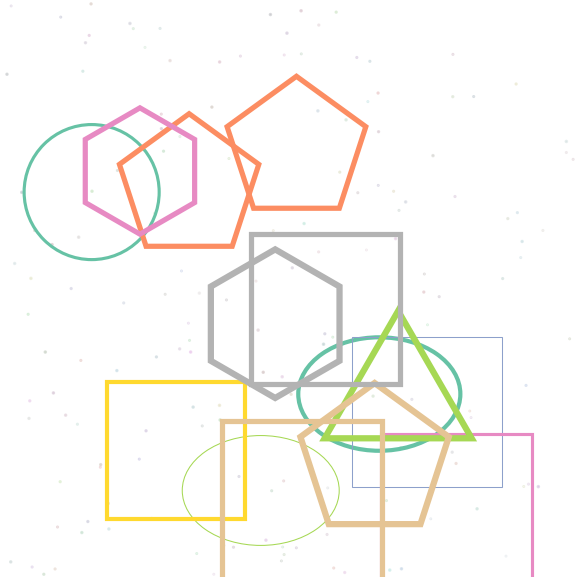[{"shape": "circle", "thickness": 1.5, "radius": 0.58, "center": [0.159, 0.667]}, {"shape": "oval", "thickness": 2, "radius": 0.7, "center": [0.657, 0.317]}, {"shape": "pentagon", "thickness": 2.5, "radius": 0.63, "center": [0.327, 0.675]}, {"shape": "pentagon", "thickness": 2.5, "radius": 0.63, "center": [0.513, 0.741]}, {"shape": "square", "thickness": 0.5, "radius": 0.65, "center": [0.739, 0.285]}, {"shape": "square", "thickness": 1.5, "radius": 0.65, "center": [0.791, 0.118]}, {"shape": "hexagon", "thickness": 2.5, "radius": 0.55, "center": [0.242, 0.703]}, {"shape": "triangle", "thickness": 3, "radius": 0.73, "center": [0.689, 0.314]}, {"shape": "oval", "thickness": 0.5, "radius": 0.68, "center": [0.451, 0.15]}, {"shape": "square", "thickness": 2, "radius": 0.6, "center": [0.305, 0.219]}, {"shape": "pentagon", "thickness": 3, "radius": 0.68, "center": [0.649, 0.201]}, {"shape": "square", "thickness": 2.5, "radius": 0.69, "center": [0.523, 0.132]}, {"shape": "square", "thickness": 2.5, "radius": 0.65, "center": [0.564, 0.465]}, {"shape": "hexagon", "thickness": 3, "radius": 0.64, "center": [0.477, 0.439]}]